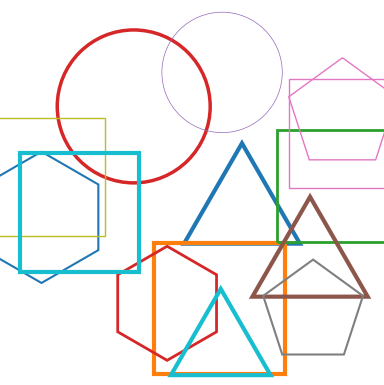[{"shape": "triangle", "thickness": 3, "radius": 0.87, "center": [0.628, 0.454]}, {"shape": "hexagon", "thickness": 1.5, "radius": 0.85, "center": [0.108, 0.436]}, {"shape": "square", "thickness": 3, "radius": 0.85, "center": [0.57, 0.199]}, {"shape": "square", "thickness": 2, "radius": 0.72, "center": [0.865, 0.517]}, {"shape": "circle", "thickness": 2.5, "radius": 0.99, "center": [0.347, 0.724]}, {"shape": "hexagon", "thickness": 2, "radius": 0.74, "center": [0.434, 0.212]}, {"shape": "circle", "thickness": 0.5, "radius": 0.78, "center": [0.577, 0.812]}, {"shape": "triangle", "thickness": 3, "radius": 0.86, "center": [0.805, 0.316]}, {"shape": "pentagon", "thickness": 1, "radius": 0.73, "center": [0.89, 0.703]}, {"shape": "square", "thickness": 1, "radius": 0.71, "center": [0.891, 0.654]}, {"shape": "pentagon", "thickness": 1.5, "radius": 0.68, "center": [0.813, 0.189]}, {"shape": "square", "thickness": 1, "radius": 0.77, "center": [0.118, 0.54]}, {"shape": "square", "thickness": 3, "radius": 0.78, "center": [0.206, 0.448]}, {"shape": "triangle", "thickness": 3, "radius": 0.75, "center": [0.573, 0.1]}]